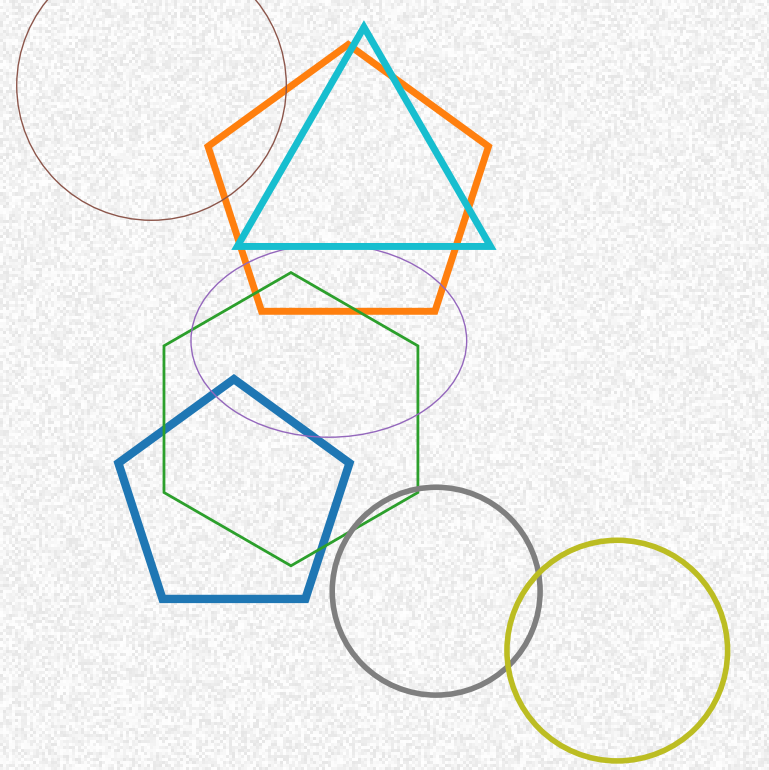[{"shape": "pentagon", "thickness": 3, "radius": 0.79, "center": [0.304, 0.35]}, {"shape": "pentagon", "thickness": 2.5, "radius": 0.96, "center": [0.452, 0.751]}, {"shape": "hexagon", "thickness": 1, "radius": 0.95, "center": [0.378, 0.456]}, {"shape": "oval", "thickness": 0.5, "radius": 0.9, "center": [0.427, 0.557]}, {"shape": "circle", "thickness": 0.5, "radius": 0.88, "center": [0.197, 0.889]}, {"shape": "circle", "thickness": 2, "radius": 0.67, "center": [0.566, 0.232]}, {"shape": "circle", "thickness": 2, "radius": 0.72, "center": [0.802, 0.155]}, {"shape": "triangle", "thickness": 2.5, "radius": 0.95, "center": [0.473, 0.775]}]